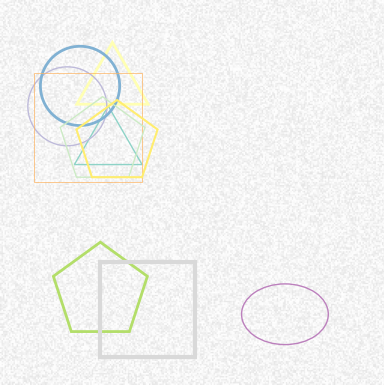[{"shape": "triangle", "thickness": 1, "radius": 0.51, "center": [0.281, 0.623]}, {"shape": "triangle", "thickness": 2, "radius": 0.53, "center": [0.292, 0.783]}, {"shape": "circle", "thickness": 1, "radius": 0.51, "center": [0.175, 0.724]}, {"shape": "circle", "thickness": 2, "radius": 0.51, "center": [0.208, 0.777]}, {"shape": "square", "thickness": 0.5, "radius": 0.7, "center": [0.228, 0.669]}, {"shape": "pentagon", "thickness": 2, "radius": 0.64, "center": [0.261, 0.243]}, {"shape": "square", "thickness": 3, "radius": 0.61, "center": [0.383, 0.196]}, {"shape": "oval", "thickness": 1, "radius": 0.56, "center": [0.74, 0.184]}, {"shape": "pentagon", "thickness": 1, "radius": 0.58, "center": [0.266, 0.633]}, {"shape": "pentagon", "thickness": 1.5, "radius": 0.55, "center": [0.304, 0.629]}]